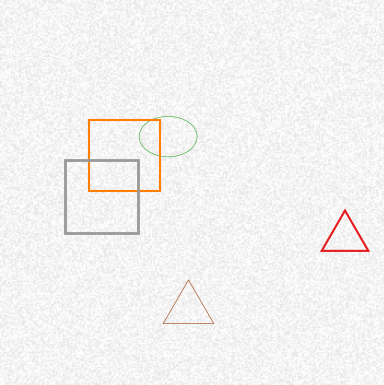[{"shape": "triangle", "thickness": 1.5, "radius": 0.35, "center": [0.896, 0.383]}, {"shape": "oval", "thickness": 0.5, "radius": 0.38, "center": [0.437, 0.645]}, {"shape": "square", "thickness": 1.5, "radius": 0.46, "center": [0.323, 0.595]}, {"shape": "triangle", "thickness": 0.5, "radius": 0.38, "center": [0.49, 0.197]}, {"shape": "square", "thickness": 2, "radius": 0.48, "center": [0.264, 0.489]}]